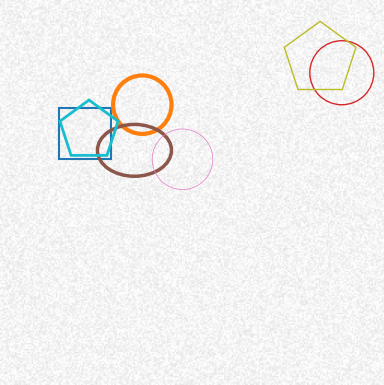[{"shape": "square", "thickness": 1.5, "radius": 0.34, "center": [0.22, 0.653]}, {"shape": "circle", "thickness": 3, "radius": 0.38, "center": [0.37, 0.728]}, {"shape": "circle", "thickness": 1, "radius": 0.42, "center": [0.888, 0.811]}, {"shape": "oval", "thickness": 2.5, "radius": 0.48, "center": [0.349, 0.61]}, {"shape": "circle", "thickness": 0.5, "radius": 0.39, "center": [0.474, 0.586]}, {"shape": "pentagon", "thickness": 1, "radius": 0.49, "center": [0.832, 0.847]}, {"shape": "pentagon", "thickness": 2, "radius": 0.4, "center": [0.231, 0.661]}]